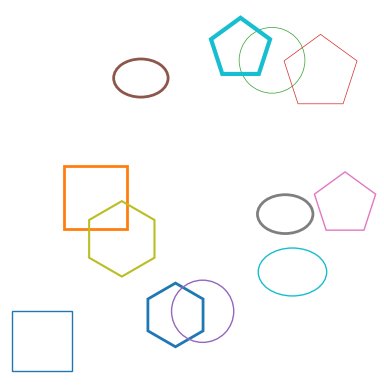[{"shape": "square", "thickness": 1, "radius": 0.39, "center": [0.11, 0.114]}, {"shape": "hexagon", "thickness": 2, "radius": 0.41, "center": [0.456, 0.182]}, {"shape": "square", "thickness": 2, "radius": 0.41, "center": [0.247, 0.487]}, {"shape": "circle", "thickness": 0.5, "radius": 0.43, "center": [0.707, 0.843]}, {"shape": "pentagon", "thickness": 0.5, "radius": 0.5, "center": [0.833, 0.811]}, {"shape": "circle", "thickness": 1, "radius": 0.4, "center": [0.526, 0.191]}, {"shape": "oval", "thickness": 2, "radius": 0.35, "center": [0.366, 0.797]}, {"shape": "pentagon", "thickness": 1, "radius": 0.42, "center": [0.896, 0.47]}, {"shape": "oval", "thickness": 2, "radius": 0.36, "center": [0.741, 0.444]}, {"shape": "hexagon", "thickness": 1.5, "radius": 0.49, "center": [0.316, 0.38]}, {"shape": "oval", "thickness": 1, "radius": 0.44, "center": [0.76, 0.294]}, {"shape": "pentagon", "thickness": 3, "radius": 0.4, "center": [0.625, 0.873]}]